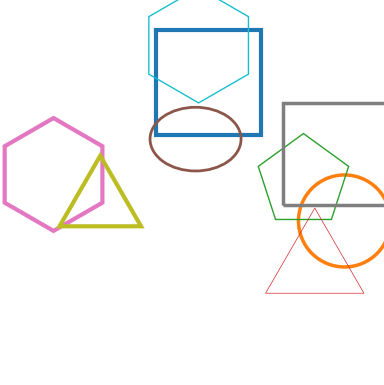[{"shape": "square", "thickness": 3, "radius": 0.68, "center": [0.541, 0.785]}, {"shape": "circle", "thickness": 2.5, "radius": 0.6, "center": [0.895, 0.426]}, {"shape": "pentagon", "thickness": 1, "radius": 0.62, "center": [0.788, 0.53]}, {"shape": "triangle", "thickness": 0.5, "radius": 0.74, "center": [0.818, 0.312]}, {"shape": "oval", "thickness": 2, "radius": 0.59, "center": [0.508, 0.639]}, {"shape": "hexagon", "thickness": 3, "radius": 0.73, "center": [0.139, 0.547]}, {"shape": "square", "thickness": 2.5, "radius": 0.67, "center": [0.869, 0.6]}, {"shape": "triangle", "thickness": 3, "radius": 0.61, "center": [0.26, 0.473]}, {"shape": "hexagon", "thickness": 1, "radius": 0.75, "center": [0.516, 0.882]}]